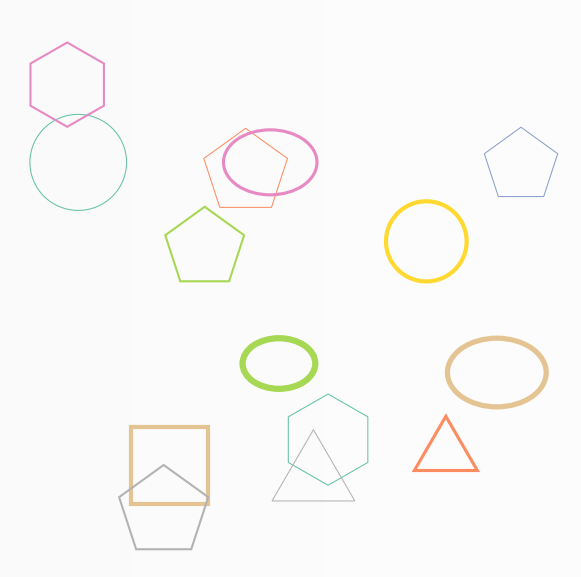[{"shape": "hexagon", "thickness": 0.5, "radius": 0.39, "center": [0.564, 0.238]}, {"shape": "circle", "thickness": 0.5, "radius": 0.42, "center": [0.135, 0.718]}, {"shape": "triangle", "thickness": 1.5, "radius": 0.31, "center": [0.767, 0.216]}, {"shape": "pentagon", "thickness": 0.5, "radius": 0.38, "center": [0.423, 0.701]}, {"shape": "pentagon", "thickness": 0.5, "radius": 0.33, "center": [0.896, 0.712]}, {"shape": "hexagon", "thickness": 1, "radius": 0.36, "center": [0.116, 0.853]}, {"shape": "oval", "thickness": 1.5, "radius": 0.4, "center": [0.465, 0.718]}, {"shape": "pentagon", "thickness": 1, "radius": 0.36, "center": [0.352, 0.57]}, {"shape": "oval", "thickness": 3, "radius": 0.31, "center": [0.48, 0.37]}, {"shape": "circle", "thickness": 2, "radius": 0.35, "center": [0.733, 0.581]}, {"shape": "square", "thickness": 2, "radius": 0.33, "center": [0.292, 0.193]}, {"shape": "oval", "thickness": 2.5, "radius": 0.42, "center": [0.855, 0.354]}, {"shape": "pentagon", "thickness": 1, "radius": 0.4, "center": [0.282, 0.113]}, {"shape": "triangle", "thickness": 0.5, "radius": 0.41, "center": [0.539, 0.173]}]